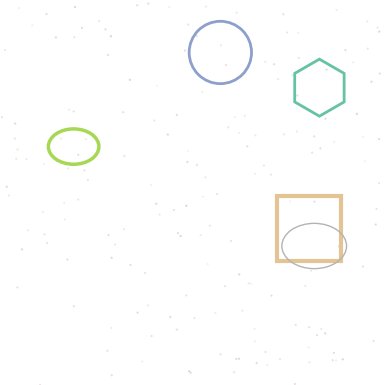[{"shape": "hexagon", "thickness": 2, "radius": 0.37, "center": [0.83, 0.772]}, {"shape": "circle", "thickness": 2, "radius": 0.4, "center": [0.572, 0.864]}, {"shape": "oval", "thickness": 2.5, "radius": 0.33, "center": [0.191, 0.619]}, {"shape": "square", "thickness": 3, "radius": 0.42, "center": [0.802, 0.406]}, {"shape": "oval", "thickness": 1, "radius": 0.42, "center": [0.816, 0.361]}]